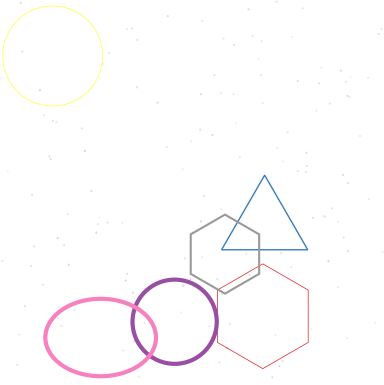[{"shape": "hexagon", "thickness": 0.5, "radius": 0.68, "center": [0.683, 0.179]}, {"shape": "triangle", "thickness": 1, "radius": 0.65, "center": [0.687, 0.416]}, {"shape": "circle", "thickness": 3, "radius": 0.55, "center": [0.454, 0.164]}, {"shape": "circle", "thickness": 0.5, "radius": 0.65, "center": [0.137, 0.855]}, {"shape": "oval", "thickness": 3, "radius": 0.72, "center": [0.262, 0.123]}, {"shape": "hexagon", "thickness": 1.5, "radius": 0.51, "center": [0.584, 0.34]}]